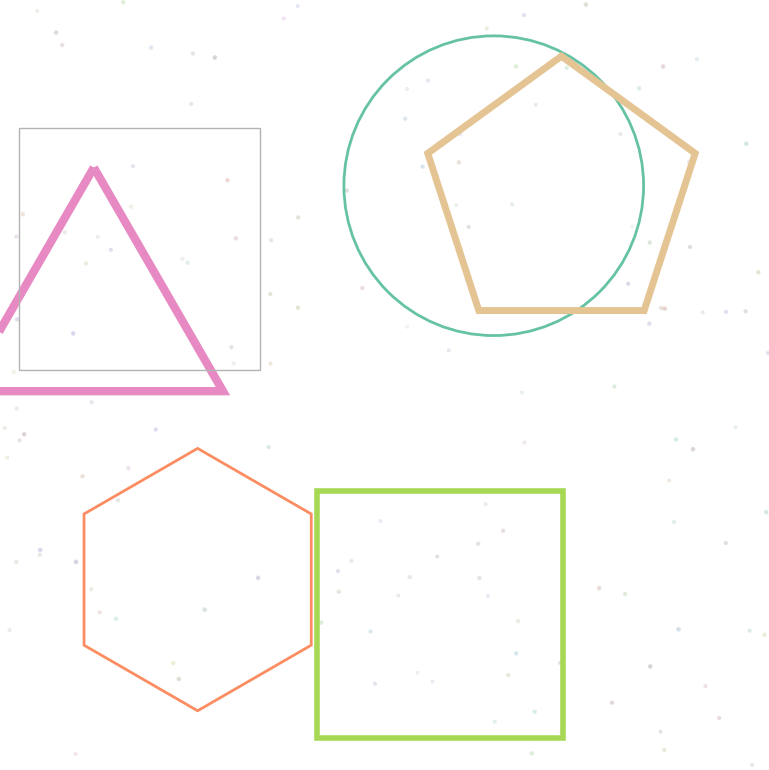[{"shape": "circle", "thickness": 1, "radius": 0.97, "center": [0.641, 0.759]}, {"shape": "hexagon", "thickness": 1, "radius": 0.85, "center": [0.257, 0.247]}, {"shape": "triangle", "thickness": 3, "radius": 0.97, "center": [0.122, 0.589]}, {"shape": "square", "thickness": 2, "radius": 0.8, "center": [0.572, 0.202]}, {"shape": "pentagon", "thickness": 2.5, "radius": 0.91, "center": [0.729, 0.744]}, {"shape": "square", "thickness": 0.5, "radius": 0.78, "center": [0.181, 0.676]}]